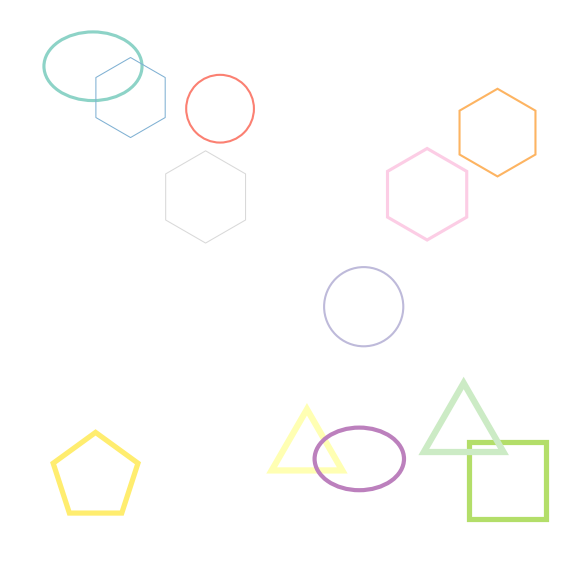[{"shape": "oval", "thickness": 1.5, "radius": 0.42, "center": [0.161, 0.884]}, {"shape": "triangle", "thickness": 3, "radius": 0.35, "center": [0.532, 0.22]}, {"shape": "circle", "thickness": 1, "radius": 0.34, "center": [0.63, 0.468]}, {"shape": "circle", "thickness": 1, "radius": 0.29, "center": [0.381, 0.811]}, {"shape": "hexagon", "thickness": 0.5, "radius": 0.35, "center": [0.226, 0.83]}, {"shape": "hexagon", "thickness": 1, "radius": 0.38, "center": [0.861, 0.77]}, {"shape": "square", "thickness": 2.5, "radius": 0.33, "center": [0.879, 0.167]}, {"shape": "hexagon", "thickness": 1.5, "radius": 0.4, "center": [0.74, 0.663]}, {"shape": "hexagon", "thickness": 0.5, "radius": 0.4, "center": [0.356, 0.658]}, {"shape": "oval", "thickness": 2, "radius": 0.39, "center": [0.622, 0.204]}, {"shape": "triangle", "thickness": 3, "radius": 0.4, "center": [0.803, 0.256]}, {"shape": "pentagon", "thickness": 2.5, "radius": 0.39, "center": [0.166, 0.173]}]